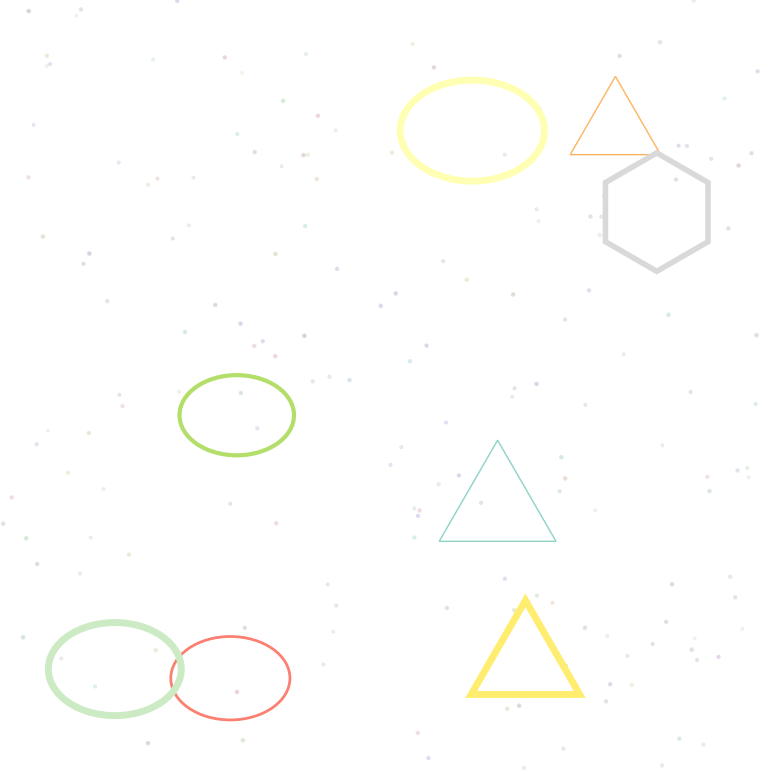[{"shape": "triangle", "thickness": 0.5, "radius": 0.44, "center": [0.646, 0.341]}, {"shape": "oval", "thickness": 2.5, "radius": 0.47, "center": [0.613, 0.83]}, {"shape": "oval", "thickness": 1, "radius": 0.39, "center": [0.299, 0.119]}, {"shape": "triangle", "thickness": 0.5, "radius": 0.34, "center": [0.799, 0.833]}, {"shape": "oval", "thickness": 1.5, "radius": 0.37, "center": [0.307, 0.461]}, {"shape": "hexagon", "thickness": 2, "radius": 0.38, "center": [0.853, 0.725]}, {"shape": "oval", "thickness": 2.5, "radius": 0.43, "center": [0.149, 0.131]}, {"shape": "triangle", "thickness": 2.5, "radius": 0.41, "center": [0.682, 0.139]}]